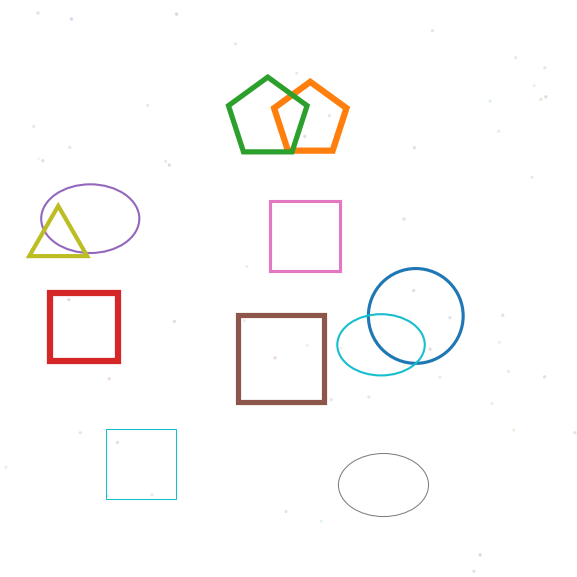[{"shape": "circle", "thickness": 1.5, "radius": 0.41, "center": [0.72, 0.452]}, {"shape": "pentagon", "thickness": 3, "radius": 0.33, "center": [0.537, 0.792]}, {"shape": "pentagon", "thickness": 2.5, "radius": 0.36, "center": [0.464, 0.794]}, {"shape": "square", "thickness": 3, "radius": 0.29, "center": [0.145, 0.433]}, {"shape": "oval", "thickness": 1, "radius": 0.42, "center": [0.156, 0.62]}, {"shape": "square", "thickness": 2.5, "radius": 0.37, "center": [0.486, 0.379]}, {"shape": "square", "thickness": 1.5, "radius": 0.3, "center": [0.529, 0.591]}, {"shape": "oval", "thickness": 0.5, "radius": 0.39, "center": [0.664, 0.159]}, {"shape": "triangle", "thickness": 2, "radius": 0.29, "center": [0.101, 0.585]}, {"shape": "square", "thickness": 0.5, "radius": 0.3, "center": [0.245, 0.195]}, {"shape": "oval", "thickness": 1, "radius": 0.38, "center": [0.66, 0.402]}]